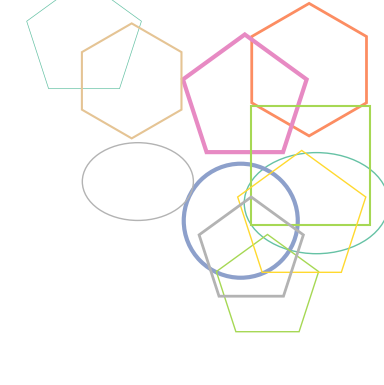[{"shape": "oval", "thickness": 1, "radius": 0.94, "center": [0.822, 0.472]}, {"shape": "pentagon", "thickness": 0.5, "radius": 0.78, "center": [0.218, 0.896]}, {"shape": "hexagon", "thickness": 2, "radius": 0.86, "center": [0.803, 0.819]}, {"shape": "circle", "thickness": 3, "radius": 0.74, "center": [0.625, 0.427]}, {"shape": "pentagon", "thickness": 3, "radius": 0.84, "center": [0.636, 0.741]}, {"shape": "pentagon", "thickness": 1, "radius": 0.7, "center": [0.695, 0.251]}, {"shape": "square", "thickness": 1.5, "radius": 0.77, "center": [0.805, 0.57]}, {"shape": "pentagon", "thickness": 1, "radius": 0.87, "center": [0.784, 0.434]}, {"shape": "hexagon", "thickness": 1.5, "radius": 0.75, "center": [0.342, 0.79]}, {"shape": "pentagon", "thickness": 2, "radius": 0.71, "center": [0.653, 0.346]}, {"shape": "oval", "thickness": 1, "radius": 0.72, "center": [0.358, 0.528]}]